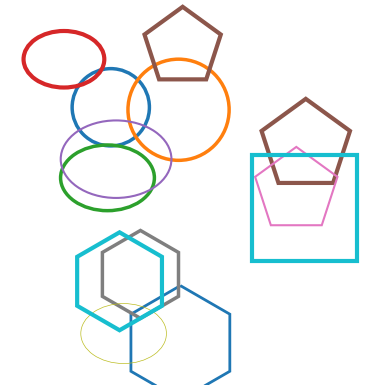[{"shape": "hexagon", "thickness": 2, "radius": 0.74, "center": [0.469, 0.11]}, {"shape": "circle", "thickness": 2.5, "radius": 0.5, "center": [0.288, 0.721]}, {"shape": "circle", "thickness": 2.5, "radius": 0.66, "center": [0.464, 0.715]}, {"shape": "oval", "thickness": 2.5, "radius": 0.61, "center": [0.279, 0.538]}, {"shape": "oval", "thickness": 3, "radius": 0.52, "center": [0.166, 0.846]}, {"shape": "oval", "thickness": 1.5, "radius": 0.72, "center": [0.301, 0.587]}, {"shape": "pentagon", "thickness": 3, "radius": 0.52, "center": [0.474, 0.878]}, {"shape": "pentagon", "thickness": 3, "radius": 0.6, "center": [0.794, 0.622]}, {"shape": "pentagon", "thickness": 1.5, "radius": 0.56, "center": [0.77, 0.506]}, {"shape": "hexagon", "thickness": 2.5, "radius": 0.57, "center": [0.365, 0.287]}, {"shape": "oval", "thickness": 0.5, "radius": 0.56, "center": [0.321, 0.134]}, {"shape": "square", "thickness": 3, "radius": 0.69, "center": [0.791, 0.461]}, {"shape": "hexagon", "thickness": 3, "radius": 0.64, "center": [0.311, 0.269]}]